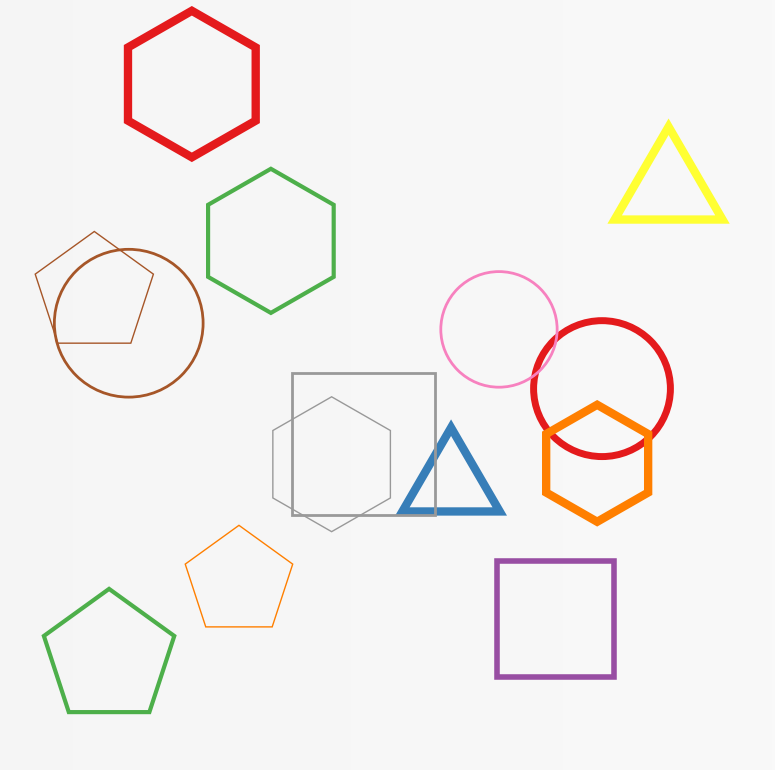[{"shape": "hexagon", "thickness": 3, "radius": 0.48, "center": [0.248, 0.891]}, {"shape": "circle", "thickness": 2.5, "radius": 0.44, "center": [0.777, 0.495]}, {"shape": "triangle", "thickness": 3, "radius": 0.36, "center": [0.582, 0.372]}, {"shape": "pentagon", "thickness": 1.5, "radius": 0.44, "center": [0.141, 0.147]}, {"shape": "hexagon", "thickness": 1.5, "radius": 0.47, "center": [0.35, 0.687]}, {"shape": "square", "thickness": 2, "radius": 0.38, "center": [0.717, 0.196]}, {"shape": "hexagon", "thickness": 3, "radius": 0.38, "center": [0.771, 0.398]}, {"shape": "pentagon", "thickness": 0.5, "radius": 0.36, "center": [0.308, 0.245]}, {"shape": "triangle", "thickness": 3, "radius": 0.4, "center": [0.863, 0.755]}, {"shape": "circle", "thickness": 1, "radius": 0.48, "center": [0.166, 0.58]}, {"shape": "pentagon", "thickness": 0.5, "radius": 0.4, "center": [0.122, 0.619]}, {"shape": "circle", "thickness": 1, "radius": 0.38, "center": [0.644, 0.572]}, {"shape": "hexagon", "thickness": 0.5, "radius": 0.44, "center": [0.428, 0.397]}, {"shape": "square", "thickness": 1, "radius": 0.46, "center": [0.468, 0.424]}]